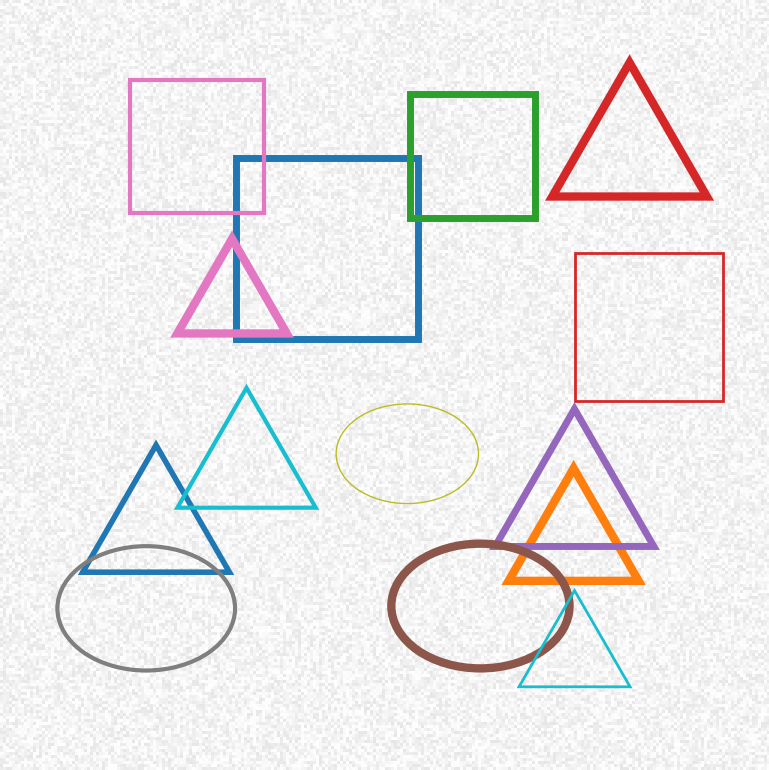[{"shape": "square", "thickness": 2.5, "radius": 0.59, "center": [0.425, 0.677]}, {"shape": "triangle", "thickness": 2, "radius": 0.55, "center": [0.203, 0.312]}, {"shape": "triangle", "thickness": 3, "radius": 0.49, "center": [0.745, 0.294]}, {"shape": "square", "thickness": 2.5, "radius": 0.4, "center": [0.614, 0.798]}, {"shape": "triangle", "thickness": 3, "radius": 0.58, "center": [0.818, 0.803]}, {"shape": "square", "thickness": 1, "radius": 0.48, "center": [0.843, 0.575]}, {"shape": "triangle", "thickness": 2.5, "radius": 0.6, "center": [0.746, 0.35]}, {"shape": "oval", "thickness": 3, "radius": 0.58, "center": [0.624, 0.213]}, {"shape": "square", "thickness": 1.5, "radius": 0.43, "center": [0.256, 0.81]}, {"shape": "triangle", "thickness": 3, "radius": 0.41, "center": [0.301, 0.608]}, {"shape": "oval", "thickness": 1.5, "radius": 0.58, "center": [0.19, 0.21]}, {"shape": "oval", "thickness": 0.5, "radius": 0.46, "center": [0.529, 0.411]}, {"shape": "triangle", "thickness": 1.5, "radius": 0.52, "center": [0.32, 0.393]}, {"shape": "triangle", "thickness": 1, "radius": 0.42, "center": [0.746, 0.15]}]